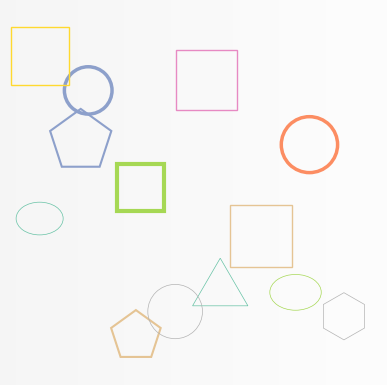[{"shape": "oval", "thickness": 0.5, "radius": 0.3, "center": [0.102, 0.432]}, {"shape": "triangle", "thickness": 0.5, "radius": 0.41, "center": [0.568, 0.247]}, {"shape": "circle", "thickness": 2.5, "radius": 0.36, "center": [0.799, 0.624]}, {"shape": "pentagon", "thickness": 1.5, "radius": 0.42, "center": [0.208, 0.634]}, {"shape": "circle", "thickness": 2.5, "radius": 0.31, "center": [0.228, 0.765]}, {"shape": "square", "thickness": 1, "radius": 0.39, "center": [0.532, 0.792]}, {"shape": "square", "thickness": 3, "radius": 0.31, "center": [0.363, 0.513]}, {"shape": "oval", "thickness": 0.5, "radius": 0.33, "center": [0.763, 0.241]}, {"shape": "square", "thickness": 1, "radius": 0.37, "center": [0.103, 0.854]}, {"shape": "pentagon", "thickness": 1.5, "radius": 0.34, "center": [0.351, 0.127]}, {"shape": "square", "thickness": 1, "radius": 0.4, "center": [0.674, 0.388]}, {"shape": "circle", "thickness": 0.5, "radius": 0.35, "center": [0.452, 0.191]}, {"shape": "hexagon", "thickness": 0.5, "radius": 0.31, "center": [0.888, 0.179]}]